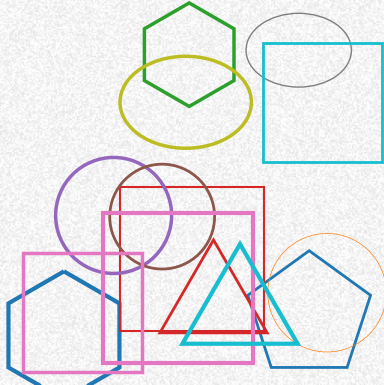[{"shape": "pentagon", "thickness": 2, "radius": 0.84, "center": [0.803, 0.181]}, {"shape": "hexagon", "thickness": 3, "radius": 0.83, "center": [0.166, 0.129]}, {"shape": "circle", "thickness": 0.5, "radius": 0.77, "center": [0.849, 0.24]}, {"shape": "hexagon", "thickness": 2.5, "radius": 0.67, "center": [0.491, 0.858]}, {"shape": "square", "thickness": 1.5, "radius": 0.93, "center": [0.498, 0.327]}, {"shape": "triangle", "thickness": 2, "radius": 0.8, "center": [0.555, 0.216]}, {"shape": "circle", "thickness": 2.5, "radius": 0.75, "center": [0.295, 0.44]}, {"shape": "circle", "thickness": 2, "radius": 0.68, "center": [0.421, 0.437]}, {"shape": "square", "thickness": 2.5, "radius": 0.77, "center": [0.215, 0.187]}, {"shape": "square", "thickness": 3, "radius": 0.98, "center": [0.462, 0.252]}, {"shape": "oval", "thickness": 1, "radius": 0.68, "center": [0.776, 0.87]}, {"shape": "oval", "thickness": 2.5, "radius": 0.85, "center": [0.482, 0.734]}, {"shape": "square", "thickness": 2, "radius": 0.77, "center": [0.837, 0.735]}, {"shape": "triangle", "thickness": 3, "radius": 0.86, "center": [0.623, 0.194]}]